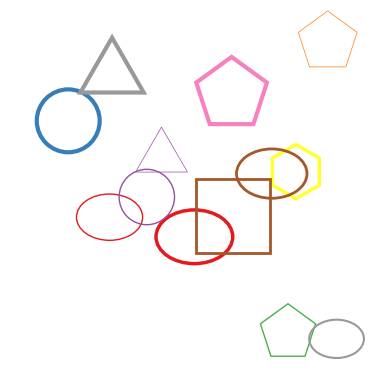[{"shape": "oval", "thickness": 1, "radius": 0.43, "center": [0.285, 0.436]}, {"shape": "oval", "thickness": 2.5, "radius": 0.5, "center": [0.505, 0.385]}, {"shape": "circle", "thickness": 3, "radius": 0.41, "center": [0.177, 0.686]}, {"shape": "pentagon", "thickness": 1, "radius": 0.38, "center": [0.748, 0.136]}, {"shape": "triangle", "thickness": 0.5, "radius": 0.39, "center": [0.419, 0.592]}, {"shape": "circle", "thickness": 1, "radius": 0.36, "center": [0.381, 0.488]}, {"shape": "pentagon", "thickness": 0.5, "radius": 0.4, "center": [0.851, 0.891]}, {"shape": "hexagon", "thickness": 2.5, "radius": 0.35, "center": [0.768, 0.554]}, {"shape": "square", "thickness": 2, "radius": 0.48, "center": [0.604, 0.44]}, {"shape": "oval", "thickness": 2, "radius": 0.46, "center": [0.706, 0.549]}, {"shape": "pentagon", "thickness": 3, "radius": 0.48, "center": [0.602, 0.756]}, {"shape": "oval", "thickness": 1.5, "radius": 0.36, "center": [0.874, 0.12]}, {"shape": "triangle", "thickness": 3, "radius": 0.47, "center": [0.291, 0.807]}]